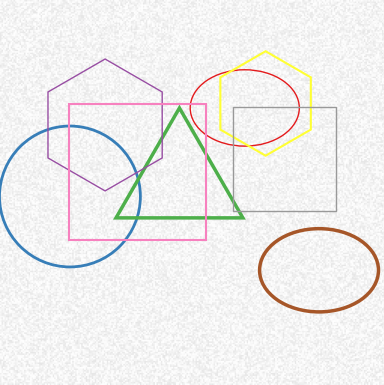[{"shape": "oval", "thickness": 1, "radius": 0.71, "center": [0.636, 0.72]}, {"shape": "circle", "thickness": 2, "radius": 0.91, "center": [0.182, 0.49]}, {"shape": "triangle", "thickness": 2.5, "radius": 0.95, "center": [0.466, 0.529]}, {"shape": "hexagon", "thickness": 1, "radius": 0.86, "center": [0.273, 0.675]}, {"shape": "hexagon", "thickness": 1.5, "radius": 0.68, "center": [0.69, 0.731]}, {"shape": "oval", "thickness": 2.5, "radius": 0.77, "center": [0.829, 0.298]}, {"shape": "square", "thickness": 1.5, "radius": 0.89, "center": [0.357, 0.553]}, {"shape": "square", "thickness": 1, "radius": 0.67, "center": [0.739, 0.588]}]